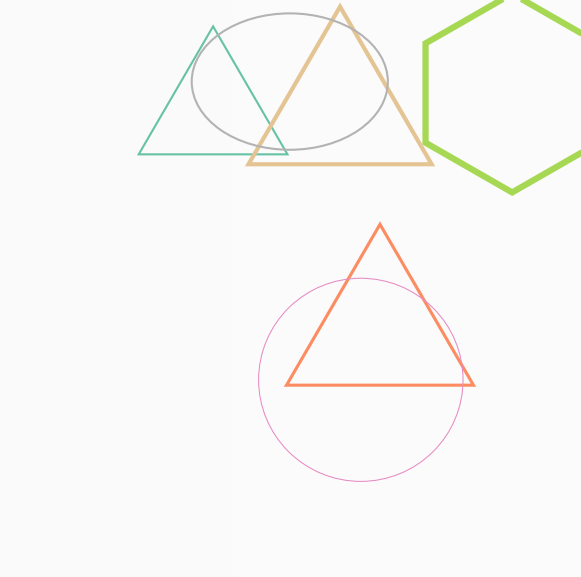[{"shape": "triangle", "thickness": 1, "radius": 0.74, "center": [0.367, 0.806]}, {"shape": "triangle", "thickness": 1.5, "radius": 0.93, "center": [0.654, 0.425]}, {"shape": "circle", "thickness": 0.5, "radius": 0.88, "center": [0.621, 0.341]}, {"shape": "hexagon", "thickness": 3, "radius": 0.86, "center": [0.881, 0.838]}, {"shape": "triangle", "thickness": 2, "radius": 0.91, "center": [0.585, 0.806]}, {"shape": "oval", "thickness": 1, "radius": 0.84, "center": [0.499, 0.858]}]